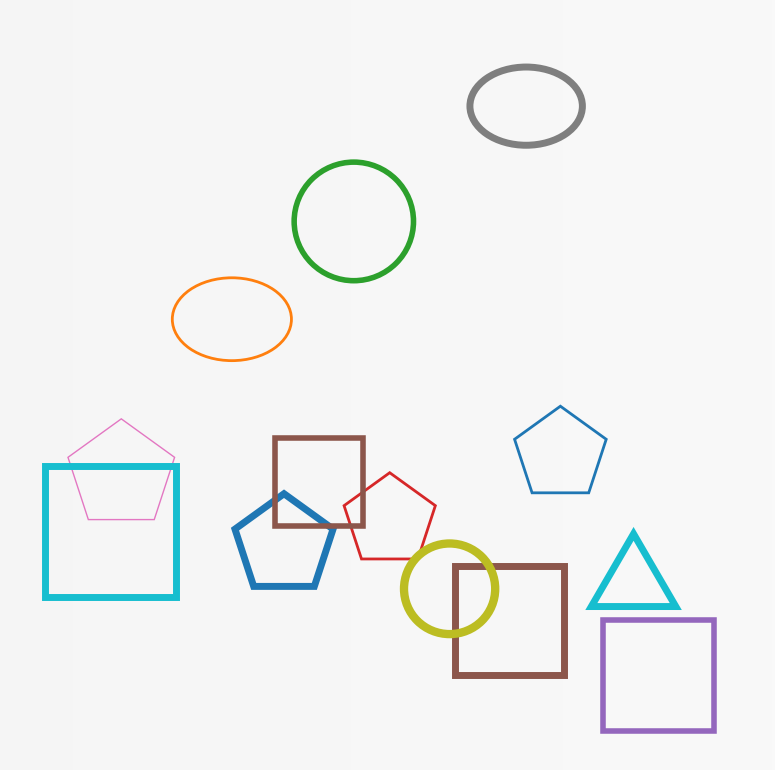[{"shape": "pentagon", "thickness": 2.5, "radius": 0.33, "center": [0.366, 0.292]}, {"shape": "pentagon", "thickness": 1, "radius": 0.31, "center": [0.723, 0.41]}, {"shape": "oval", "thickness": 1, "radius": 0.38, "center": [0.299, 0.585]}, {"shape": "circle", "thickness": 2, "radius": 0.38, "center": [0.457, 0.712]}, {"shape": "pentagon", "thickness": 1, "radius": 0.31, "center": [0.503, 0.324]}, {"shape": "square", "thickness": 2, "radius": 0.36, "center": [0.85, 0.122]}, {"shape": "square", "thickness": 2.5, "radius": 0.35, "center": [0.658, 0.194]}, {"shape": "square", "thickness": 2, "radius": 0.29, "center": [0.412, 0.374]}, {"shape": "pentagon", "thickness": 0.5, "radius": 0.36, "center": [0.157, 0.384]}, {"shape": "oval", "thickness": 2.5, "radius": 0.36, "center": [0.679, 0.862]}, {"shape": "circle", "thickness": 3, "radius": 0.29, "center": [0.58, 0.235]}, {"shape": "square", "thickness": 2.5, "radius": 0.42, "center": [0.142, 0.31]}, {"shape": "triangle", "thickness": 2.5, "radius": 0.31, "center": [0.817, 0.244]}]